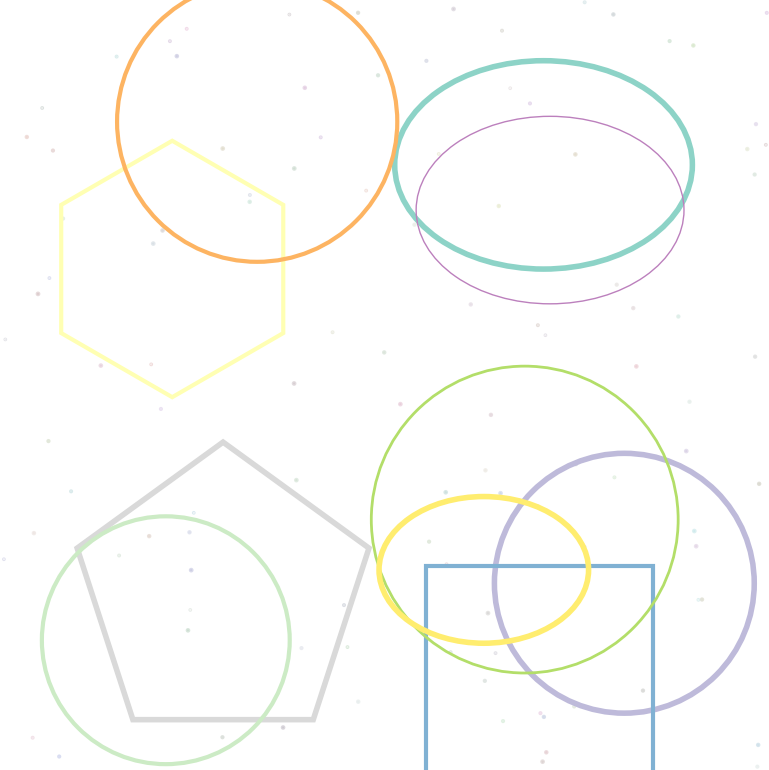[{"shape": "oval", "thickness": 2, "radius": 0.97, "center": [0.706, 0.786]}, {"shape": "hexagon", "thickness": 1.5, "radius": 0.83, "center": [0.224, 0.651]}, {"shape": "circle", "thickness": 2, "radius": 0.84, "center": [0.811, 0.243]}, {"shape": "square", "thickness": 1.5, "radius": 0.74, "center": [0.701, 0.117]}, {"shape": "circle", "thickness": 1.5, "radius": 0.91, "center": [0.334, 0.842]}, {"shape": "circle", "thickness": 1, "radius": 1.0, "center": [0.681, 0.325]}, {"shape": "pentagon", "thickness": 2, "radius": 1.0, "center": [0.29, 0.227]}, {"shape": "oval", "thickness": 0.5, "radius": 0.87, "center": [0.714, 0.727]}, {"shape": "circle", "thickness": 1.5, "radius": 0.8, "center": [0.215, 0.169]}, {"shape": "oval", "thickness": 2, "radius": 0.68, "center": [0.628, 0.26]}]